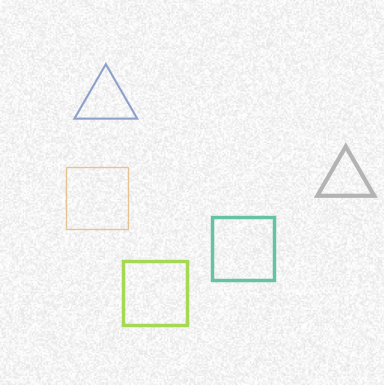[{"shape": "square", "thickness": 2.5, "radius": 0.41, "center": [0.631, 0.354]}, {"shape": "triangle", "thickness": 1.5, "radius": 0.47, "center": [0.275, 0.739]}, {"shape": "square", "thickness": 2.5, "radius": 0.42, "center": [0.403, 0.239]}, {"shape": "square", "thickness": 1, "radius": 0.4, "center": [0.252, 0.485]}, {"shape": "triangle", "thickness": 3, "radius": 0.43, "center": [0.898, 0.534]}]